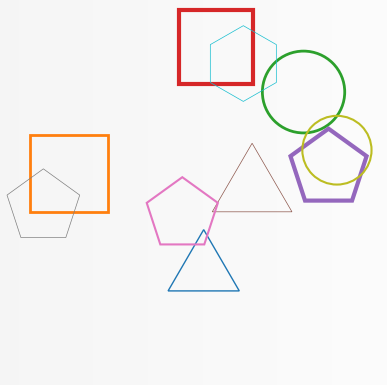[{"shape": "triangle", "thickness": 1, "radius": 0.53, "center": [0.526, 0.297]}, {"shape": "square", "thickness": 2, "radius": 0.5, "center": [0.178, 0.549]}, {"shape": "circle", "thickness": 2, "radius": 0.53, "center": [0.783, 0.761]}, {"shape": "square", "thickness": 3, "radius": 0.48, "center": [0.558, 0.878]}, {"shape": "pentagon", "thickness": 3, "radius": 0.52, "center": [0.848, 0.562]}, {"shape": "triangle", "thickness": 0.5, "radius": 0.59, "center": [0.651, 0.509]}, {"shape": "pentagon", "thickness": 1.5, "radius": 0.48, "center": [0.47, 0.443]}, {"shape": "pentagon", "thickness": 0.5, "radius": 0.49, "center": [0.112, 0.463]}, {"shape": "circle", "thickness": 1.5, "radius": 0.45, "center": [0.87, 0.61]}, {"shape": "hexagon", "thickness": 0.5, "radius": 0.49, "center": [0.628, 0.835]}]